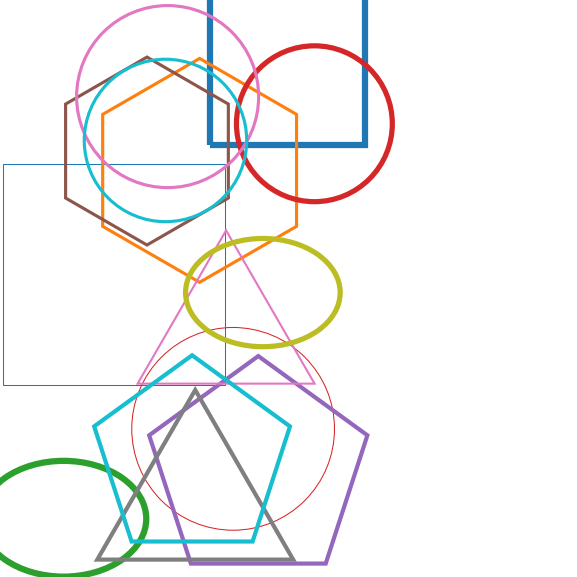[{"shape": "square", "thickness": 0.5, "radius": 0.96, "center": [0.197, 0.524]}, {"shape": "square", "thickness": 3, "radius": 0.67, "center": [0.498, 0.881]}, {"shape": "hexagon", "thickness": 1.5, "radius": 0.97, "center": [0.346, 0.704]}, {"shape": "oval", "thickness": 3, "radius": 0.72, "center": [0.11, 0.101]}, {"shape": "circle", "thickness": 0.5, "radius": 0.88, "center": [0.404, 0.257]}, {"shape": "circle", "thickness": 2.5, "radius": 0.67, "center": [0.544, 0.785]}, {"shape": "pentagon", "thickness": 2, "radius": 0.99, "center": [0.447, 0.184]}, {"shape": "hexagon", "thickness": 1.5, "radius": 0.81, "center": [0.254, 0.738]}, {"shape": "circle", "thickness": 1.5, "radius": 0.79, "center": [0.29, 0.832]}, {"shape": "triangle", "thickness": 1, "radius": 0.88, "center": [0.391, 0.423]}, {"shape": "triangle", "thickness": 2, "radius": 0.98, "center": [0.338, 0.128]}, {"shape": "oval", "thickness": 2.5, "radius": 0.67, "center": [0.455, 0.492]}, {"shape": "pentagon", "thickness": 2, "radius": 0.89, "center": [0.333, 0.206]}, {"shape": "circle", "thickness": 1.5, "radius": 0.7, "center": [0.287, 0.756]}]